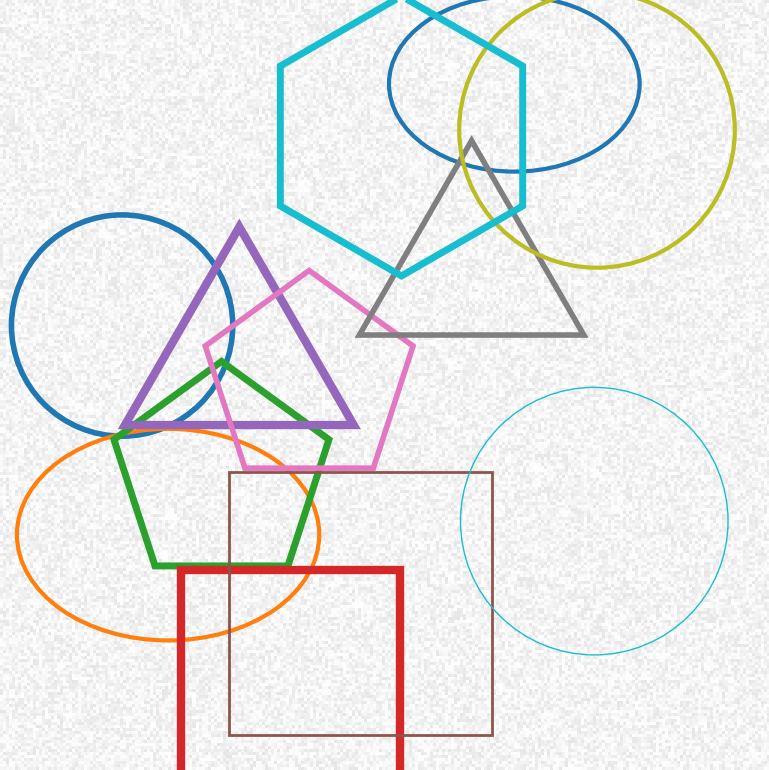[{"shape": "oval", "thickness": 1.5, "radius": 0.81, "center": [0.668, 0.891]}, {"shape": "circle", "thickness": 2, "radius": 0.72, "center": [0.159, 0.577]}, {"shape": "oval", "thickness": 1.5, "radius": 0.98, "center": [0.218, 0.306]}, {"shape": "pentagon", "thickness": 2.5, "radius": 0.73, "center": [0.288, 0.384]}, {"shape": "square", "thickness": 3, "radius": 0.71, "center": [0.377, 0.118]}, {"shape": "triangle", "thickness": 3, "radius": 0.86, "center": [0.311, 0.534]}, {"shape": "square", "thickness": 1, "radius": 0.86, "center": [0.468, 0.216]}, {"shape": "pentagon", "thickness": 2, "radius": 0.71, "center": [0.401, 0.507]}, {"shape": "triangle", "thickness": 2, "radius": 0.84, "center": [0.612, 0.649]}, {"shape": "circle", "thickness": 1.5, "radius": 0.89, "center": [0.775, 0.831]}, {"shape": "hexagon", "thickness": 2.5, "radius": 0.91, "center": [0.521, 0.823]}, {"shape": "circle", "thickness": 0.5, "radius": 0.87, "center": [0.772, 0.323]}]